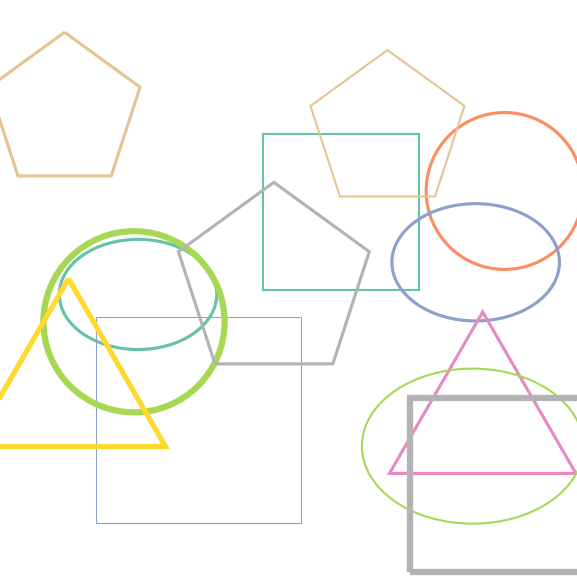[{"shape": "square", "thickness": 1, "radius": 0.68, "center": [0.59, 0.632]}, {"shape": "oval", "thickness": 1.5, "radius": 0.68, "center": [0.239, 0.489]}, {"shape": "circle", "thickness": 1.5, "radius": 0.68, "center": [0.874, 0.668]}, {"shape": "square", "thickness": 0.5, "radius": 0.89, "center": [0.344, 0.272]}, {"shape": "oval", "thickness": 1.5, "radius": 0.73, "center": [0.824, 0.545]}, {"shape": "triangle", "thickness": 1.5, "radius": 0.93, "center": [0.836, 0.273]}, {"shape": "oval", "thickness": 1, "radius": 0.96, "center": [0.818, 0.227]}, {"shape": "circle", "thickness": 3, "radius": 0.78, "center": [0.232, 0.442]}, {"shape": "triangle", "thickness": 2.5, "radius": 0.97, "center": [0.119, 0.323]}, {"shape": "pentagon", "thickness": 1, "radius": 0.7, "center": [0.671, 0.772]}, {"shape": "pentagon", "thickness": 1.5, "radius": 0.69, "center": [0.112, 0.806]}, {"shape": "square", "thickness": 3, "radius": 0.75, "center": [0.859, 0.159]}, {"shape": "pentagon", "thickness": 1.5, "radius": 0.87, "center": [0.474, 0.51]}]